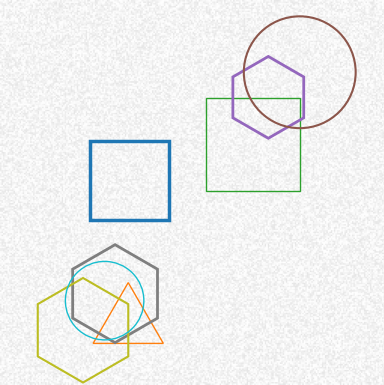[{"shape": "square", "thickness": 2.5, "radius": 0.51, "center": [0.337, 0.531]}, {"shape": "triangle", "thickness": 1, "radius": 0.53, "center": [0.333, 0.161]}, {"shape": "square", "thickness": 1, "radius": 0.61, "center": [0.658, 0.625]}, {"shape": "hexagon", "thickness": 2, "radius": 0.53, "center": [0.697, 0.747]}, {"shape": "circle", "thickness": 1.5, "radius": 0.73, "center": [0.779, 0.812]}, {"shape": "hexagon", "thickness": 2, "radius": 0.64, "center": [0.299, 0.237]}, {"shape": "hexagon", "thickness": 1.5, "radius": 0.68, "center": [0.216, 0.142]}, {"shape": "circle", "thickness": 1, "radius": 0.51, "center": [0.272, 0.219]}]